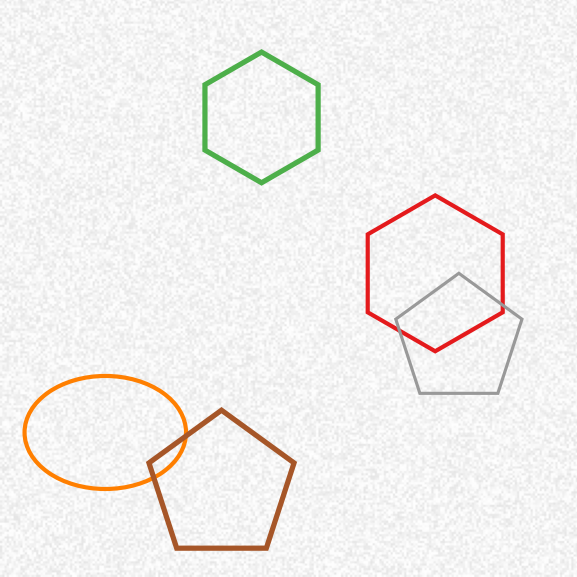[{"shape": "hexagon", "thickness": 2, "radius": 0.67, "center": [0.754, 0.526]}, {"shape": "hexagon", "thickness": 2.5, "radius": 0.57, "center": [0.453, 0.796]}, {"shape": "oval", "thickness": 2, "radius": 0.7, "center": [0.182, 0.25]}, {"shape": "pentagon", "thickness": 2.5, "radius": 0.66, "center": [0.384, 0.157]}, {"shape": "pentagon", "thickness": 1.5, "radius": 0.57, "center": [0.795, 0.411]}]